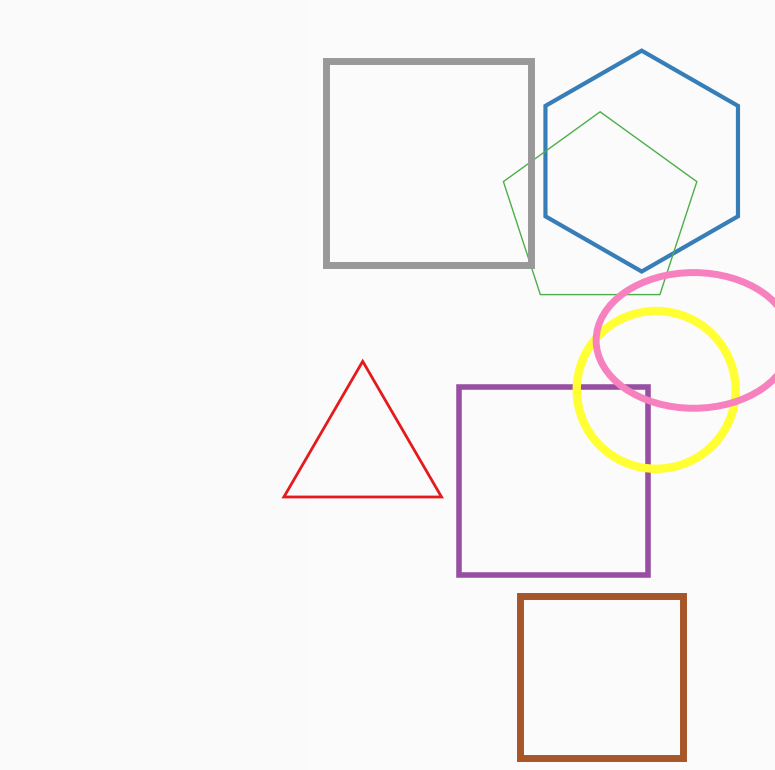[{"shape": "triangle", "thickness": 1, "radius": 0.59, "center": [0.468, 0.413]}, {"shape": "hexagon", "thickness": 1.5, "radius": 0.72, "center": [0.828, 0.791]}, {"shape": "pentagon", "thickness": 0.5, "radius": 0.66, "center": [0.774, 0.724]}, {"shape": "square", "thickness": 2, "radius": 0.61, "center": [0.714, 0.375]}, {"shape": "circle", "thickness": 3, "radius": 0.51, "center": [0.847, 0.494]}, {"shape": "square", "thickness": 2.5, "radius": 0.52, "center": [0.776, 0.121]}, {"shape": "oval", "thickness": 2.5, "radius": 0.63, "center": [0.895, 0.558]}, {"shape": "square", "thickness": 2.5, "radius": 0.66, "center": [0.553, 0.789]}]